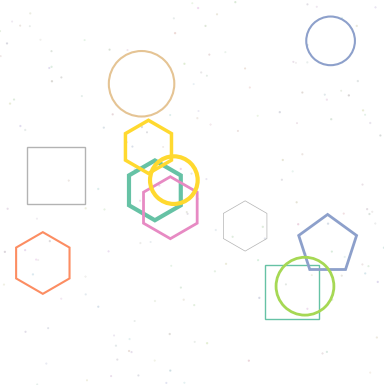[{"shape": "square", "thickness": 1, "radius": 0.35, "center": [0.759, 0.243]}, {"shape": "hexagon", "thickness": 3, "radius": 0.39, "center": [0.402, 0.506]}, {"shape": "hexagon", "thickness": 1.5, "radius": 0.4, "center": [0.111, 0.317]}, {"shape": "circle", "thickness": 1.5, "radius": 0.32, "center": [0.859, 0.894]}, {"shape": "pentagon", "thickness": 2, "radius": 0.4, "center": [0.851, 0.364]}, {"shape": "hexagon", "thickness": 2, "radius": 0.4, "center": [0.442, 0.461]}, {"shape": "circle", "thickness": 2, "radius": 0.38, "center": [0.792, 0.257]}, {"shape": "hexagon", "thickness": 2.5, "radius": 0.35, "center": [0.386, 0.619]}, {"shape": "circle", "thickness": 3, "radius": 0.31, "center": [0.452, 0.532]}, {"shape": "circle", "thickness": 1.5, "radius": 0.43, "center": [0.368, 0.782]}, {"shape": "square", "thickness": 1, "radius": 0.38, "center": [0.146, 0.544]}, {"shape": "hexagon", "thickness": 0.5, "radius": 0.33, "center": [0.637, 0.413]}]